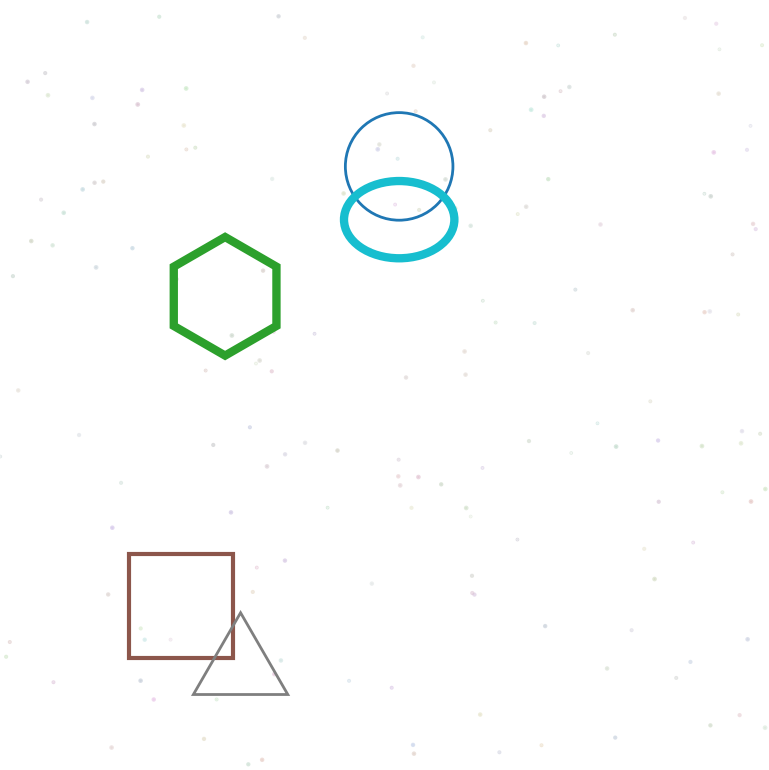[{"shape": "circle", "thickness": 1, "radius": 0.35, "center": [0.518, 0.784]}, {"shape": "hexagon", "thickness": 3, "radius": 0.38, "center": [0.292, 0.615]}, {"shape": "square", "thickness": 1.5, "radius": 0.34, "center": [0.235, 0.213]}, {"shape": "triangle", "thickness": 1, "radius": 0.35, "center": [0.312, 0.133]}, {"shape": "oval", "thickness": 3, "radius": 0.36, "center": [0.518, 0.715]}]